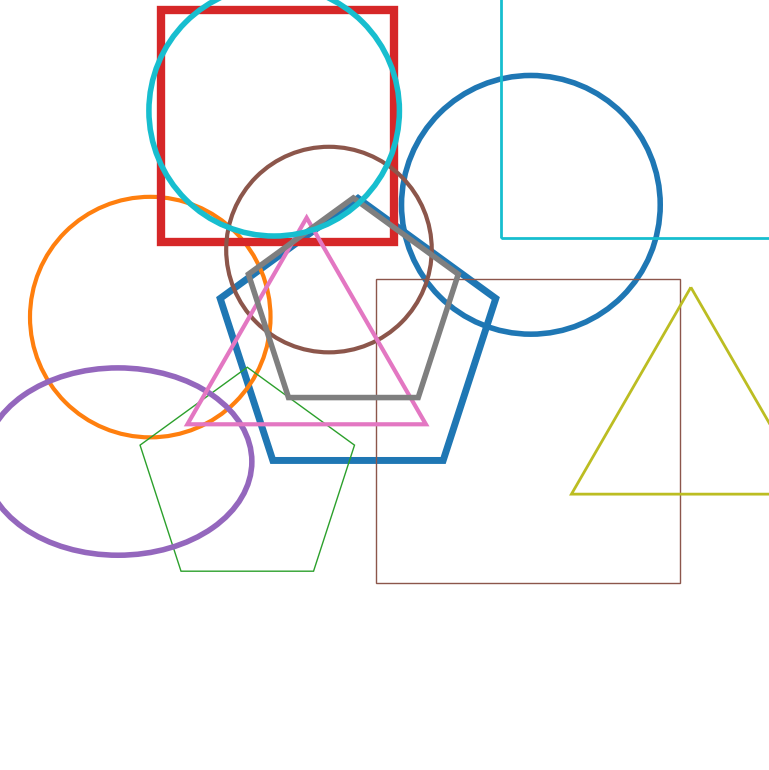[{"shape": "pentagon", "thickness": 2.5, "radius": 0.94, "center": [0.465, 0.554]}, {"shape": "circle", "thickness": 2, "radius": 0.84, "center": [0.689, 0.734]}, {"shape": "circle", "thickness": 1.5, "radius": 0.78, "center": [0.195, 0.588]}, {"shape": "pentagon", "thickness": 0.5, "radius": 0.73, "center": [0.321, 0.377]}, {"shape": "square", "thickness": 3, "radius": 0.75, "center": [0.36, 0.836]}, {"shape": "oval", "thickness": 2, "radius": 0.87, "center": [0.153, 0.401]}, {"shape": "square", "thickness": 0.5, "radius": 0.99, "center": [0.685, 0.44]}, {"shape": "circle", "thickness": 1.5, "radius": 0.67, "center": [0.427, 0.676]}, {"shape": "triangle", "thickness": 1.5, "radius": 0.89, "center": [0.398, 0.538]}, {"shape": "pentagon", "thickness": 2, "radius": 0.72, "center": [0.459, 0.6]}, {"shape": "triangle", "thickness": 1, "radius": 0.9, "center": [0.897, 0.448]}, {"shape": "circle", "thickness": 2, "radius": 0.81, "center": [0.356, 0.856]}, {"shape": "square", "thickness": 1, "radius": 0.93, "center": [0.837, 0.878]}]